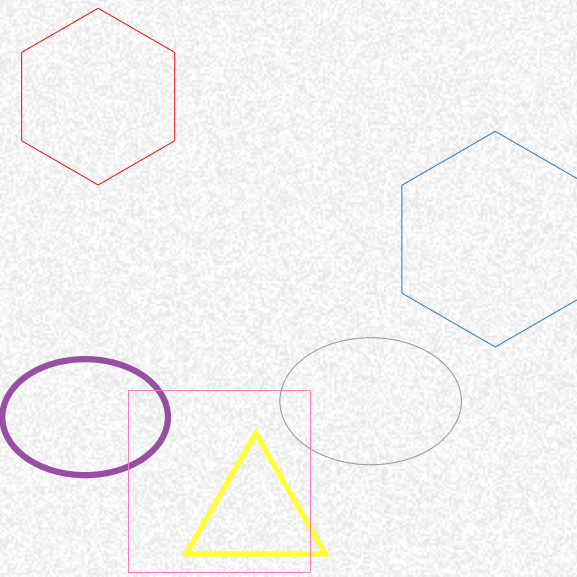[{"shape": "hexagon", "thickness": 0.5, "radius": 0.77, "center": [0.17, 0.832]}, {"shape": "hexagon", "thickness": 0.5, "radius": 0.93, "center": [0.858, 0.585]}, {"shape": "oval", "thickness": 3, "radius": 0.72, "center": [0.147, 0.277]}, {"shape": "triangle", "thickness": 2.5, "radius": 0.7, "center": [0.443, 0.11]}, {"shape": "square", "thickness": 0.5, "radius": 0.79, "center": [0.379, 0.166]}, {"shape": "oval", "thickness": 0.5, "radius": 0.79, "center": [0.642, 0.304]}]